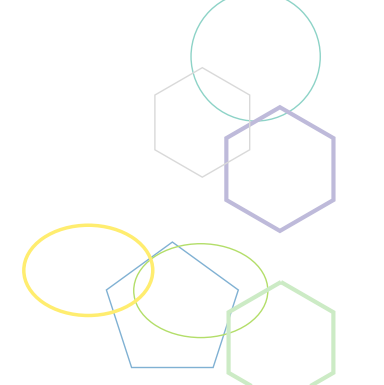[{"shape": "circle", "thickness": 1, "radius": 0.84, "center": [0.664, 0.853]}, {"shape": "hexagon", "thickness": 3, "radius": 0.8, "center": [0.727, 0.561]}, {"shape": "pentagon", "thickness": 1, "radius": 0.9, "center": [0.448, 0.191]}, {"shape": "oval", "thickness": 1, "radius": 0.87, "center": [0.522, 0.245]}, {"shape": "hexagon", "thickness": 1, "radius": 0.71, "center": [0.525, 0.682]}, {"shape": "hexagon", "thickness": 3, "radius": 0.79, "center": [0.73, 0.11]}, {"shape": "oval", "thickness": 2.5, "radius": 0.84, "center": [0.229, 0.298]}]